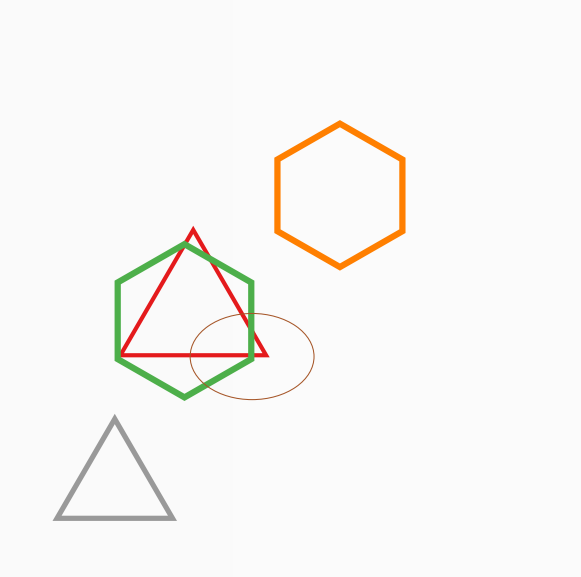[{"shape": "triangle", "thickness": 2, "radius": 0.72, "center": [0.332, 0.456]}, {"shape": "hexagon", "thickness": 3, "radius": 0.66, "center": [0.317, 0.444]}, {"shape": "hexagon", "thickness": 3, "radius": 0.62, "center": [0.585, 0.661]}, {"shape": "oval", "thickness": 0.5, "radius": 0.53, "center": [0.434, 0.382]}, {"shape": "triangle", "thickness": 2.5, "radius": 0.57, "center": [0.197, 0.159]}]